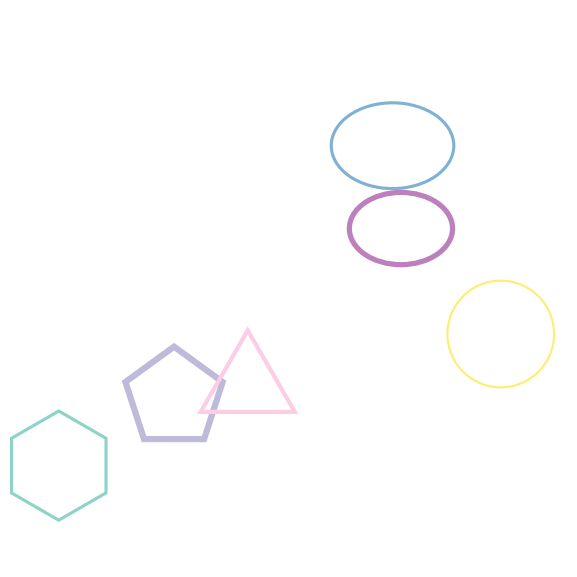[{"shape": "hexagon", "thickness": 1.5, "radius": 0.47, "center": [0.102, 0.193]}, {"shape": "pentagon", "thickness": 3, "radius": 0.44, "center": [0.301, 0.31]}, {"shape": "oval", "thickness": 1.5, "radius": 0.53, "center": [0.68, 0.747]}, {"shape": "triangle", "thickness": 2, "radius": 0.47, "center": [0.429, 0.333]}, {"shape": "oval", "thickness": 2.5, "radius": 0.45, "center": [0.694, 0.603]}, {"shape": "circle", "thickness": 1, "radius": 0.46, "center": [0.867, 0.421]}]